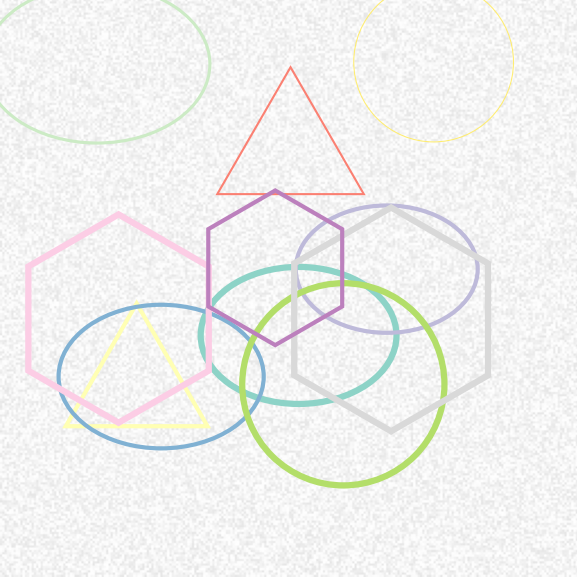[{"shape": "oval", "thickness": 3, "radius": 0.85, "center": [0.517, 0.418]}, {"shape": "triangle", "thickness": 2, "radius": 0.71, "center": [0.237, 0.332]}, {"shape": "oval", "thickness": 2, "radius": 0.79, "center": [0.67, 0.533]}, {"shape": "triangle", "thickness": 1, "radius": 0.73, "center": [0.503, 0.736]}, {"shape": "oval", "thickness": 2, "radius": 0.89, "center": [0.279, 0.347]}, {"shape": "circle", "thickness": 3, "radius": 0.88, "center": [0.595, 0.334]}, {"shape": "hexagon", "thickness": 3, "radius": 0.9, "center": [0.205, 0.447]}, {"shape": "hexagon", "thickness": 3, "radius": 0.97, "center": [0.677, 0.446]}, {"shape": "hexagon", "thickness": 2, "radius": 0.67, "center": [0.477, 0.535]}, {"shape": "oval", "thickness": 1.5, "radius": 0.98, "center": [0.168, 0.888]}, {"shape": "circle", "thickness": 0.5, "radius": 0.69, "center": [0.751, 0.892]}]